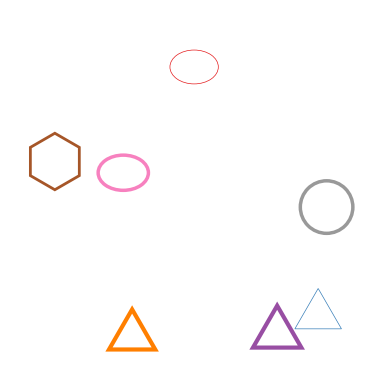[{"shape": "oval", "thickness": 0.5, "radius": 0.31, "center": [0.504, 0.826]}, {"shape": "triangle", "thickness": 0.5, "radius": 0.35, "center": [0.826, 0.181]}, {"shape": "triangle", "thickness": 3, "radius": 0.36, "center": [0.72, 0.133]}, {"shape": "triangle", "thickness": 3, "radius": 0.35, "center": [0.343, 0.127]}, {"shape": "hexagon", "thickness": 2, "radius": 0.37, "center": [0.142, 0.581]}, {"shape": "oval", "thickness": 2.5, "radius": 0.33, "center": [0.32, 0.551]}, {"shape": "circle", "thickness": 2.5, "radius": 0.34, "center": [0.848, 0.462]}]